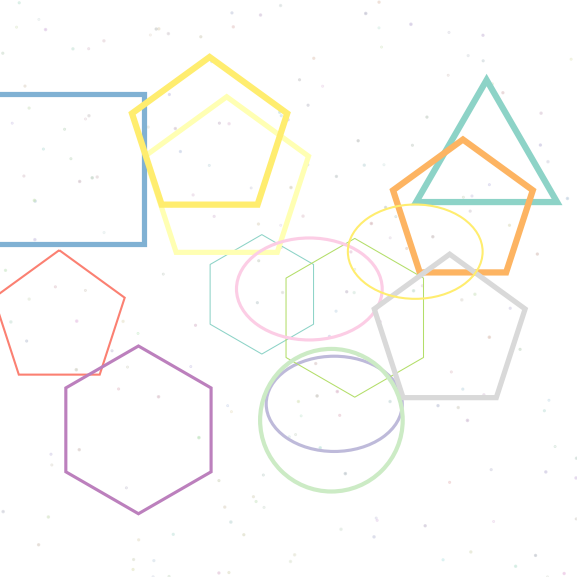[{"shape": "hexagon", "thickness": 0.5, "radius": 0.52, "center": [0.453, 0.489]}, {"shape": "triangle", "thickness": 3, "radius": 0.7, "center": [0.843, 0.72]}, {"shape": "pentagon", "thickness": 2.5, "radius": 0.74, "center": [0.393, 0.683]}, {"shape": "oval", "thickness": 1.5, "radius": 0.59, "center": [0.579, 0.3]}, {"shape": "pentagon", "thickness": 1, "radius": 0.6, "center": [0.103, 0.447]}, {"shape": "square", "thickness": 2.5, "radius": 0.65, "center": [0.119, 0.707]}, {"shape": "pentagon", "thickness": 3, "radius": 0.64, "center": [0.802, 0.63]}, {"shape": "hexagon", "thickness": 0.5, "radius": 0.69, "center": [0.614, 0.449]}, {"shape": "oval", "thickness": 1.5, "radius": 0.63, "center": [0.536, 0.499]}, {"shape": "pentagon", "thickness": 2.5, "radius": 0.69, "center": [0.779, 0.422]}, {"shape": "hexagon", "thickness": 1.5, "radius": 0.73, "center": [0.24, 0.255]}, {"shape": "circle", "thickness": 2, "radius": 0.62, "center": [0.574, 0.271]}, {"shape": "pentagon", "thickness": 3, "radius": 0.71, "center": [0.363, 0.759]}, {"shape": "oval", "thickness": 1, "radius": 0.58, "center": [0.719, 0.563]}]